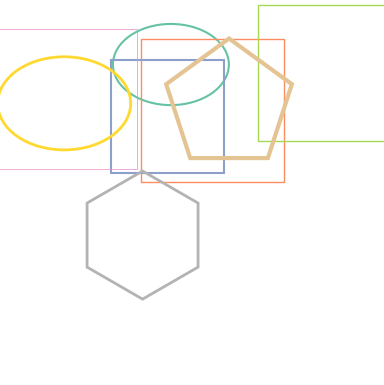[{"shape": "oval", "thickness": 1.5, "radius": 0.75, "center": [0.444, 0.832]}, {"shape": "square", "thickness": 1, "radius": 0.93, "center": [0.553, 0.714]}, {"shape": "square", "thickness": 1.5, "radius": 0.74, "center": [0.435, 0.698]}, {"shape": "square", "thickness": 0.5, "radius": 0.91, "center": [0.175, 0.742]}, {"shape": "square", "thickness": 1, "radius": 0.88, "center": [0.848, 0.809]}, {"shape": "oval", "thickness": 2, "radius": 0.86, "center": [0.167, 0.732]}, {"shape": "pentagon", "thickness": 3, "radius": 0.86, "center": [0.595, 0.728]}, {"shape": "hexagon", "thickness": 2, "radius": 0.83, "center": [0.37, 0.389]}]